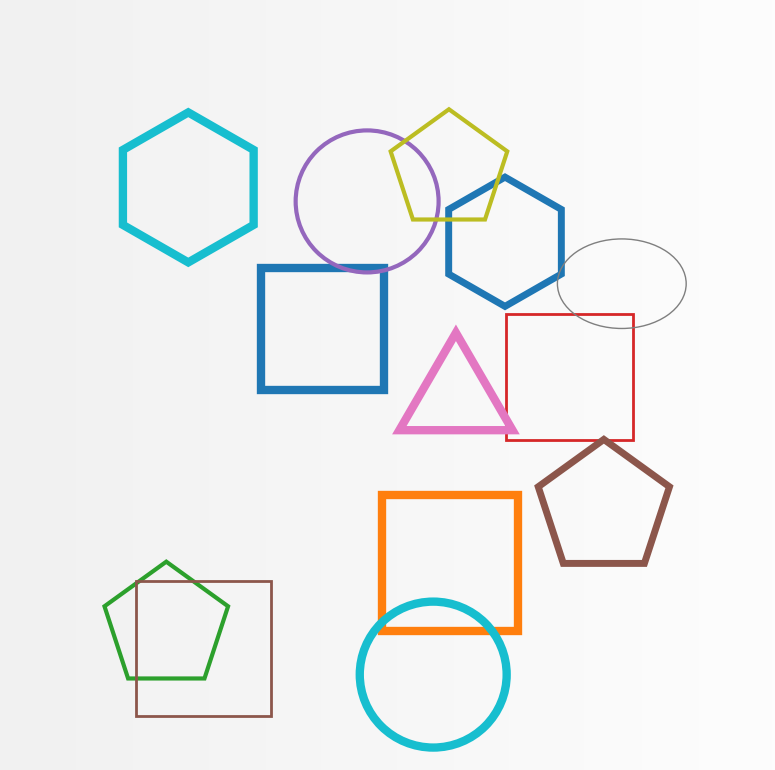[{"shape": "square", "thickness": 3, "radius": 0.4, "center": [0.416, 0.573]}, {"shape": "hexagon", "thickness": 2.5, "radius": 0.42, "center": [0.652, 0.686]}, {"shape": "square", "thickness": 3, "radius": 0.44, "center": [0.581, 0.269]}, {"shape": "pentagon", "thickness": 1.5, "radius": 0.42, "center": [0.215, 0.187]}, {"shape": "square", "thickness": 1, "radius": 0.41, "center": [0.735, 0.51]}, {"shape": "circle", "thickness": 1.5, "radius": 0.46, "center": [0.474, 0.738]}, {"shape": "square", "thickness": 1, "radius": 0.44, "center": [0.263, 0.158]}, {"shape": "pentagon", "thickness": 2.5, "radius": 0.45, "center": [0.779, 0.34]}, {"shape": "triangle", "thickness": 3, "radius": 0.42, "center": [0.588, 0.483]}, {"shape": "oval", "thickness": 0.5, "radius": 0.42, "center": [0.802, 0.632]}, {"shape": "pentagon", "thickness": 1.5, "radius": 0.4, "center": [0.579, 0.779]}, {"shape": "hexagon", "thickness": 3, "radius": 0.49, "center": [0.243, 0.757]}, {"shape": "circle", "thickness": 3, "radius": 0.47, "center": [0.559, 0.124]}]